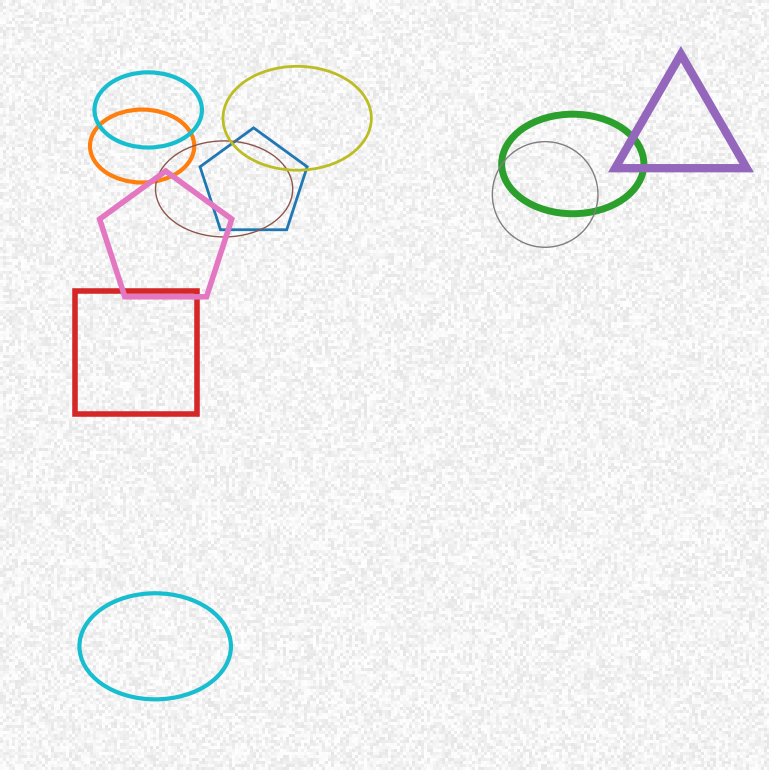[{"shape": "pentagon", "thickness": 1, "radius": 0.37, "center": [0.329, 0.761]}, {"shape": "oval", "thickness": 1.5, "radius": 0.34, "center": [0.185, 0.81]}, {"shape": "oval", "thickness": 2.5, "radius": 0.46, "center": [0.744, 0.787]}, {"shape": "square", "thickness": 2, "radius": 0.4, "center": [0.177, 0.542]}, {"shape": "triangle", "thickness": 3, "radius": 0.49, "center": [0.884, 0.831]}, {"shape": "oval", "thickness": 0.5, "radius": 0.45, "center": [0.291, 0.755]}, {"shape": "pentagon", "thickness": 2, "radius": 0.45, "center": [0.215, 0.688]}, {"shape": "circle", "thickness": 0.5, "radius": 0.34, "center": [0.708, 0.747]}, {"shape": "oval", "thickness": 1, "radius": 0.48, "center": [0.386, 0.846]}, {"shape": "oval", "thickness": 1.5, "radius": 0.35, "center": [0.192, 0.857]}, {"shape": "oval", "thickness": 1.5, "radius": 0.49, "center": [0.202, 0.161]}]